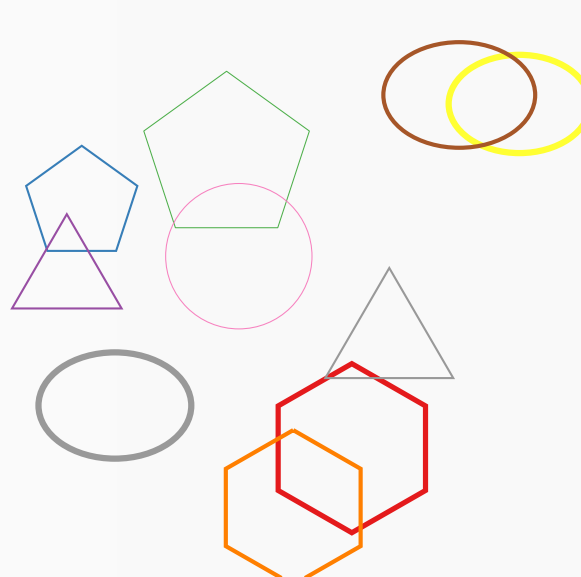[{"shape": "hexagon", "thickness": 2.5, "radius": 0.73, "center": [0.605, 0.223]}, {"shape": "pentagon", "thickness": 1, "radius": 0.5, "center": [0.141, 0.646]}, {"shape": "pentagon", "thickness": 0.5, "radius": 0.75, "center": [0.39, 0.726]}, {"shape": "triangle", "thickness": 1, "radius": 0.54, "center": [0.115, 0.519]}, {"shape": "hexagon", "thickness": 2, "radius": 0.67, "center": [0.504, 0.12]}, {"shape": "oval", "thickness": 3, "radius": 0.61, "center": [0.893, 0.819]}, {"shape": "oval", "thickness": 2, "radius": 0.65, "center": [0.79, 0.835]}, {"shape": "circle", "thickness": 0.5, "radius": 0.63, "center": [0.411, 0.555]}, {"shape": "triangle", "thickness": 1, "radius": 0.64, "center": [0.67, 0.408]}, {"shape": "oval", "thickness": 3, "radius": 0.66, "center": [0.198, 0.297]}]